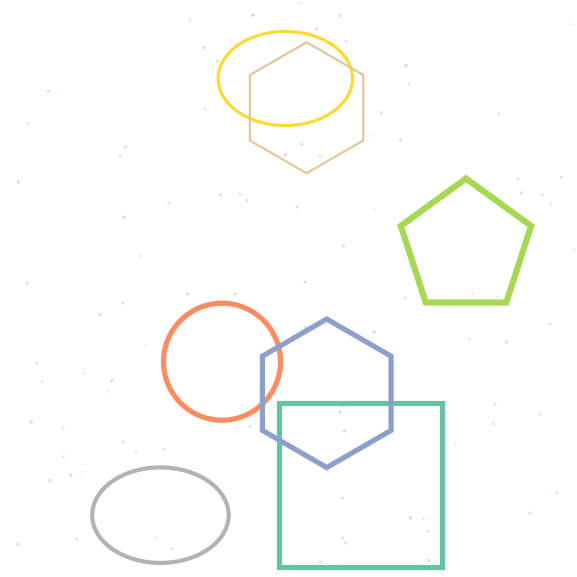[{"shape": "square", "thickness": 2.5, "radius": 0.71, "center": [0.624, 0.159]}, {"shape": "circle", "thickness": 2.5, "radius": 0.51, "center": [0.384, 0.373]}, {"shape": "hexagon", "thickness": 2.5, "radius": 0.64, "center": [0.566, 0.318]}, {"shape": "pentagon", "thickness": 3, "radius": 0.59, "center": [0.807, 0.571]}, {"shape": "oval", "thickness": 1.5, "radius": 0.58, "center": [0.494, 0.863]}, {"shape": "hexagon", "thickness": 1, "radius": 0.57, "center": [0.531, 0.813]}, {"shape": "oval", "thickness": 2, "radius": 0.59, "center": [0.278, 0.107]}]